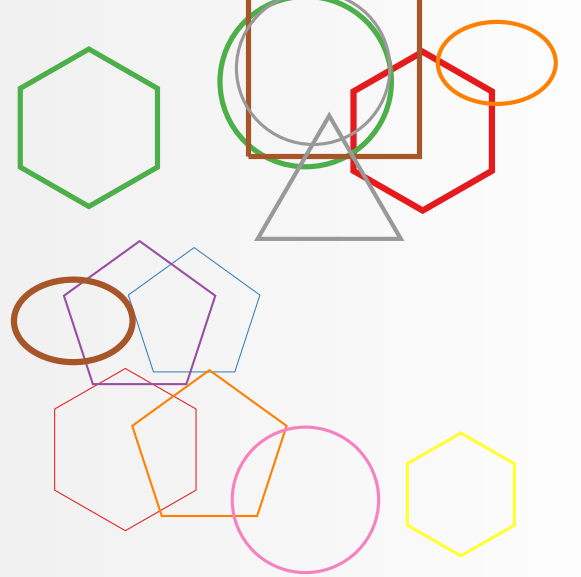[{"shape": "hexagon", "thickness": 0.5, "radius": 0.7, "center": [0.216, 0.221]}, {"shape": "hexagon", "thickness": 3, "radius": 0.69, "center": [0.727, 0.772]}, {"shape": "pentagon", "thickness": 0.5, "radius": 0.6, "center": [0.334, 0.451]}, {"shape": "hexagon", "thickness": 2.5, "radius": 0.68, "center": [0.153, 0.778]}, {"shape": "circle", "thickness": 2.5, "radius": 0.74, "center": [0.526, 0.858]}, {"shape": "pentagon", "thickness": 1, "radius": 0.68, "center": [0.24, 0.445]}, {"shape": "pentagon", "thickness": 1, "radius": 0.7, "center": [0.36, 0.219]}, {"shape": "oval", "thickness": 2, "radius": 0.51, "center": [0.855, 0.89]}, {"shape": "hexagon", "thickness": 1.5, "radius": 0.53, "center": [0.793, 0.143]}, {"shape": "oval", "thickness": 3, "radius": 0.51, "center": [0.126, 0.443]}, {"shape": "square", "thickness": 2.5, "radius": 0.74, "center": [0.574, 0.878]}, {"shape": "circle", "thickness": 1.5, "radius": 0.63, "center": [0.525, 0.134]}, {"shape": "circle", "thickness": 1.5, "radius": 0.66, "center": [0.539, 0.881]}, {"shape": "triangle", "thickness": 2, "radius": 0.71, "center": [0.566, 0.657]}]